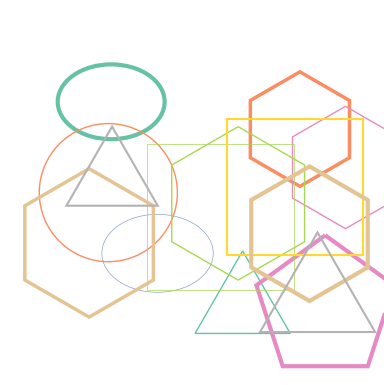[{"shape": "triangle", "thickness": 1, "radius": 0.71, "center": [0.63, 0.205]}, {"shape": "oval", "thickness": 3, "radius": 0.69, "center": [0.289, 0.736]}, {"shape": "hexagon", "thickness": 2.5, "radius": 0.74, "center": [0.779, 0.665]}, {"shape": "circle", "thickness": 1, "radius": 0.9, "center": [0.281, 0.5]}, {"shape": "oval", "thickness": 0.5, "radius": 0.72, "center": [0.409, 0.342]}, {"shape": "pentagon", "thickness": 3, "radius": 0.94, "center": [0.845, 0.201]}, {"shape": "hexagon", "thickness": 1, "radius": 0.79, "center": [0.897, 0.565]}, {"shape": "hexagon", "thickness": 1, "radius": 1.0, "center": [0.619, 0.472]}, {"shape": "square", "thickness": 0.5, "radius": 0.95, "center": [0.572, 0.436]}, {"shape": "square", "thickness": 1.5, "radius": 0.88, "center": [0.766, 0.515]}, {"shape": "hexagon", "thickness": 3, "radius": 0.87, "center": [0.804, 0.393]}, {"shape": "hexagon", "thickness": 2.5, "radius": 0.96, "center": [0.231, 0.369]}, {"shape": "triangle", "thickness": 1.5, "radius": 0.68, "center": [0.291, 0.534]}, {"shape": "triangle", "thickness": 1.5, "radius": 0.86, "center": [0.825, 0.224]}]